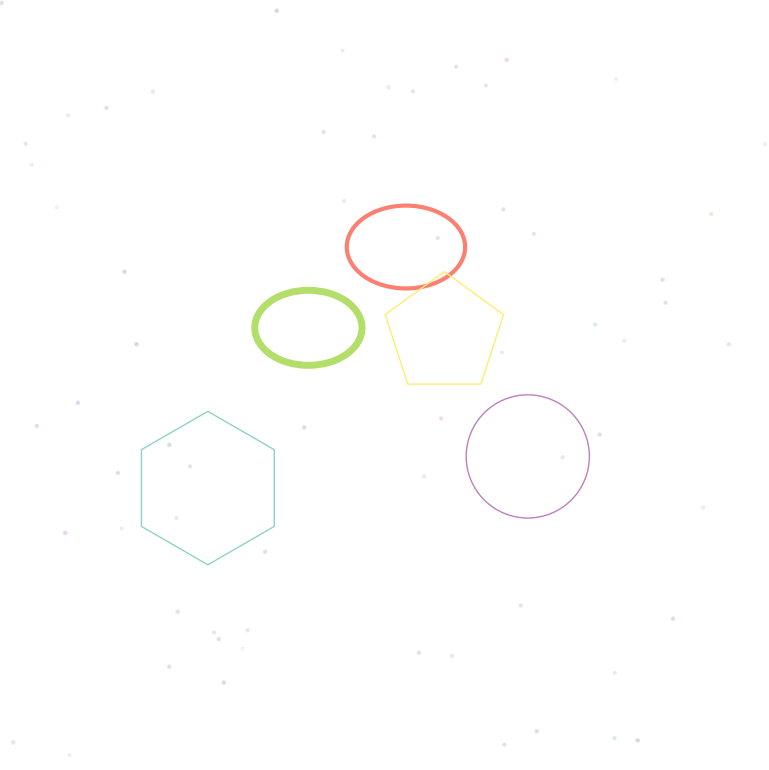[{"shape": "hexagon", "thickness": 0.5, "radius": 0.5, "center": [0.27, 0.366]}, {"shape": "oval", "thickness": 1.5, "radius": 0.38, "center": [0.527, 0.679]}, {"shape": "oval", "thickness": 2.5, "radius": 0.35, "center": [0.401, 0.574]}, {"shape": "circle", "thickness": 0.5, "radius": 0.4, "center": [0.685, 0.407]}, {"shape": "pentagon", "thickness": 0.5, "radius": 0.4, "center": [0.577, 0.566]}]